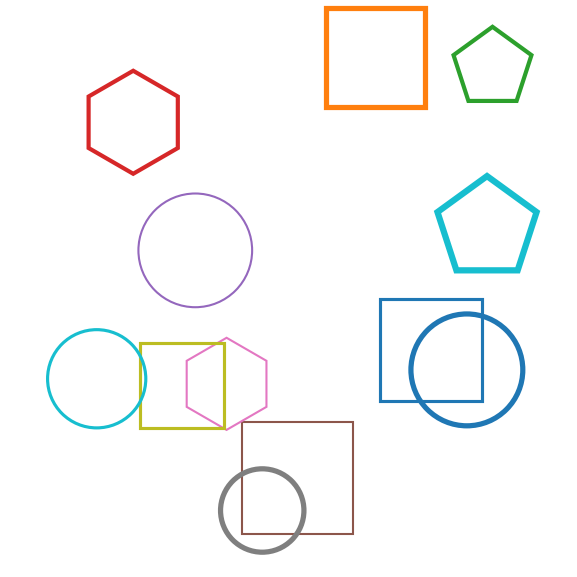[{"shape": "circle", "thickness": 2.5, "radius": 0.48, "center": [0.808, 0.359]}, {"shape": "square", "thickness": 1.5, "radius": 0.44, "center": [0.746, 0.393]}, {"shape": "square", "thickness": 2.5, "radius": 0.43, "center": [0.65, 0.9]}, {"shape": "pentagon", "thickness": 2, "radius": 0.35, "center": [0.853, 0.882]}, {"shape": "hexagon", "thickness": 2, "radius": 0.45, "center": [0.231, 0.787]}, {"shape": "circle", "thickness": 1, "radius": 0.49, "center": [0.338, 0.566]}, {"shape": "square", "thickness": 1, "radius": 0.48, "center": [0.515, 0.172]}, {"shape": "hexagon", "thickness": 1, "radius": 0.4, "center": [0.392, 0.334]}, {"shape": "circle", "thickness": 2.5, "radius": 0.36, "center": [0.454, 0.115]}, {"shape": "square", "thickness": 1.5, "radius": 0.36, "center": [0.315, 0.332]}, {"shape": "circle", "thickness": 1.5, "radius": 0.43, "center": [0.167, 0.343]}, {"shape": "pentagon", "thickness": 3, "radius": 0.45, "center": [0.843, 0.604]}]